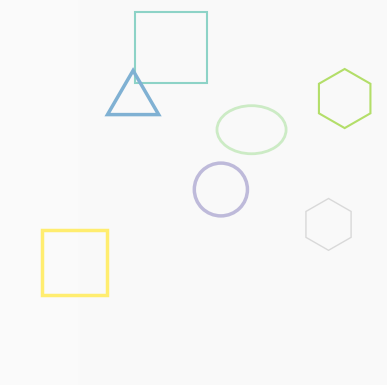[{"shape": "square", "thickness": 1.5, "radius": 0.46, "center": [0.441, 0.877]}, {"shape": "circle", "thickness": 2.5, "radius": 0.34, "center": [0.57, 0.508]}, {"shape": "triangle", "thickness": 2.5, "radius": 0.38, "center": [0.343, 0.74]}, {"shape": "hexagon", "thickness": 1.5, "radius": 0.38, "center": [0.889, 0.744]}, {"shape": "hexagon", "thickness": 1, "radius": 0.34, "center": [0.848, 0.417]}, {"shape": "oval", "thickness": 2, "radius": 0.45, "center": [0.649, 0.663]}, {"shape": "square", "thickness": 2.5, "radius": 0.42, "center": [0.191, 0.319]}]